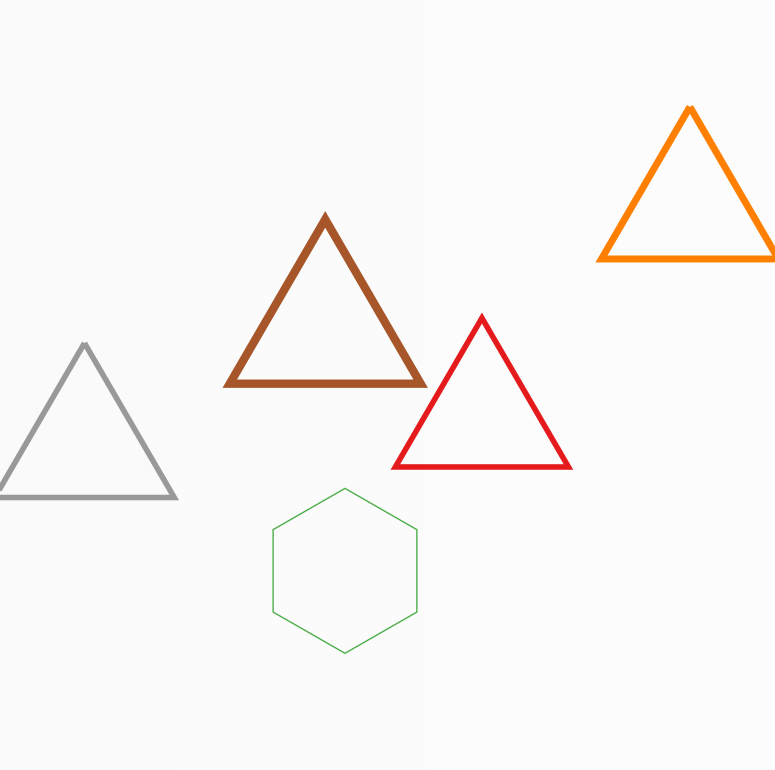[{"shape": "triangle", "thickness": 2, "radius": 0.64, "center": [0.622, 0.458]}, {"shape": "hexagon", "thickness": 0.5, "radius": 0.54, "center": [0.445, 0.259]}, {"shape": "triangle", "thickness": 2.5, "radius": 0.66, "center": [0.89, 0.73]}, {"shape": "triangle", "thickness": 3, "radius": 0.71, "center": [0.42, 0.573]}, {"shape": "triangle", "thickness": 2, "radius": 0.67, "center": [0.109, 0.421]}]